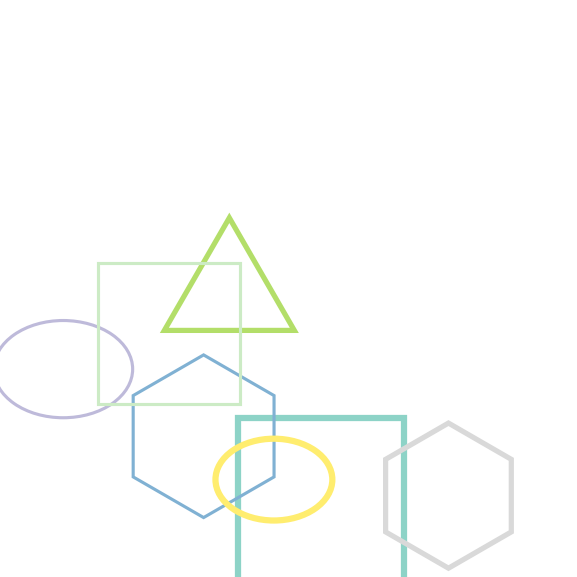[{"shape": "square", "thickness": 3, "radius": 0.72, "center": [0.556, 0.131]}, {"shape": "oval", "thickness": 1.5, "radius": 0.6, "center": [0.109, 0.36]}, {"shape": "hexagon", "thickness": 1.5, "radius": 0.7, "center": [0.353, 0.244]}, {"shape": "triangle", "thickness": 2.5, "radius": 0.65, "center": [0.397, 0.492]}, {"shape": "hexagon", "thickness": 2.5, "radius": 0.63, "center": [0.777, 0.141]}, {"shape": "square", "thickness": 1.5, "radius": 0.61, "center": [0.292, 0.422]}, {"shape": "oval", "thickness": 3, "radius": 0.51, "center": [0.474, 0.169]}]